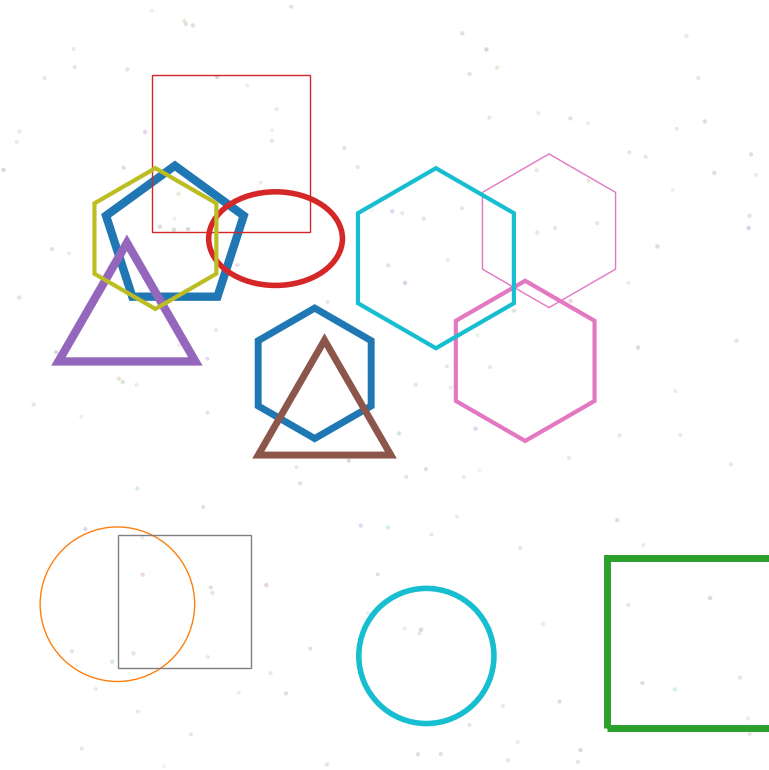[{"shape": "hexagon", "thickness": 2.5, "radius": 0.42, "center": [0.409, 0.515]}, {"shape": "pentagon", "thickness": 3, "radius": 0.47, "center": [0.227, 0.691]}, {"shape": "circle", "thickness": 0.5, "radius": 0.5, "center": [0.152, 0.215]}, {"shape": "square", "thickness": 2.5, "radius": 0.55, "center": [0.898, 0.165]}, {"shape": "oval", "thickness": 2, "radius": 0.43, "center": [0.358, 0.69]}, {"shape": "square", "thickness": 0.5, "radius": 0.51, "center": [0.3, 0.8]}, {"shape": "triangle", "thickness": 3, "radius": 0.51, "center": [0.165, 0.582]}, {"shape": "triangle", "thickness": 2.5, "radius": 0.5, "center": [0.421, 0.459]}, {"shape": "hexagon", "thickness": 1.5, "radius": 0.52, "center": [0.682, 0.531]}, {"shape": "hexagon", "thickness": 0.5, "radius": 0.5, "center": [0.713, 0.7]}, {"shape": "square", "thickness": 0.5, "radius": 0.43, "center": [0.24, 0.219]}, {"shape": "hexagon", "thickness": 1.5, "radius": 0.46, "center": [0.202, 0.69]}, {"shape": "circle", "thickness": 2, "radius": 0.44, "center": [0.554, 0.148]}, {"shape": "hexagon", "thickness": 1.5, "radius": 0.58, "center": [0.566, 0.665]}]